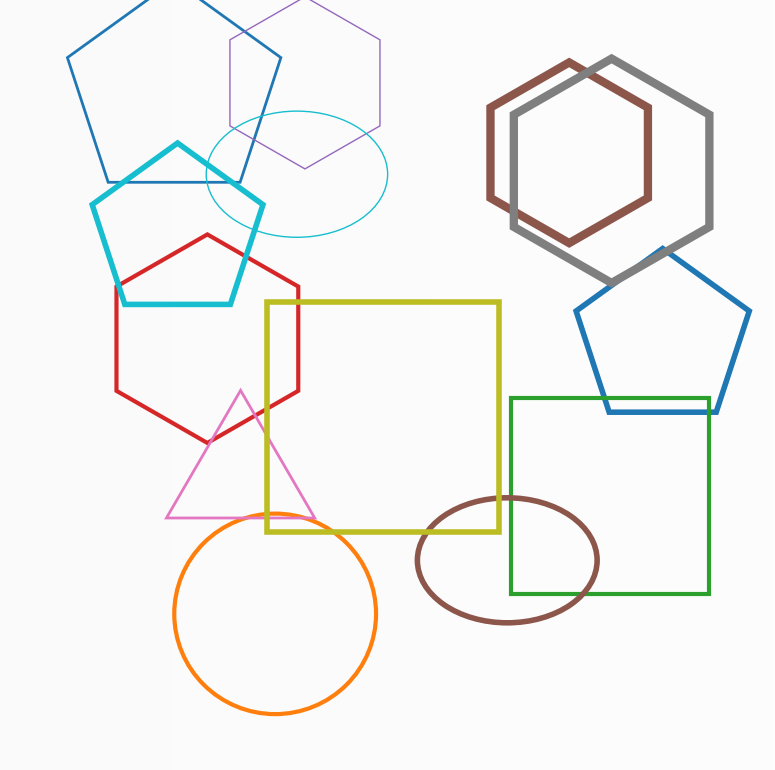[{"shape": "pentagon", "thickness": 1, "radius": 0.72, "center": [0.225, 0.88]}, {"shape": "pentagon", "thickness": 2, "radius": 0.59, "center": [0.855, 0.56]}, {"shape": "circle", "thickness": 1.5, "radius": 0.65, "center": [0.355, 0.203]}, {"shape": "square", "thickness": 1.5, "radius": 0.64, "center": [0.787, 0.356]}, {"shape": "hexagon", "thickness": 1.5, "radius": 0.68, "center": [0.268, 0.56]}, {"shape": "hexagon", "thickness": 0.5, "radius": 0.56, "center": [0.393, 0.892]}, {"shape": "hexagon", "thickness": 3, "radius": 0.59, "center": [0.734, 0.802]}, {"shape": "oval", "thickness": 2, "radius": 0.58, "center": [0.655, 0.272]}, {"shape": "triangle", "thickness": 1, "radius": 0.55, "center": [0.31, 0.383]}, {"shape": "hexagon", "thickness": 3, "radius": 0.73, "center": [0.789, 0.778]}, {"shape": "square", "thickness": 2, "radius": 0.75, "center": [0.494, 0.458]}, {"shape": "pentagon", "thickness": 2, "radius": 0.58, "center": [0.229, 0.698]}, {"shape": "oval", "thickness": 0.5, "radius": 0.59, "center": [0.383, 0.774]}]